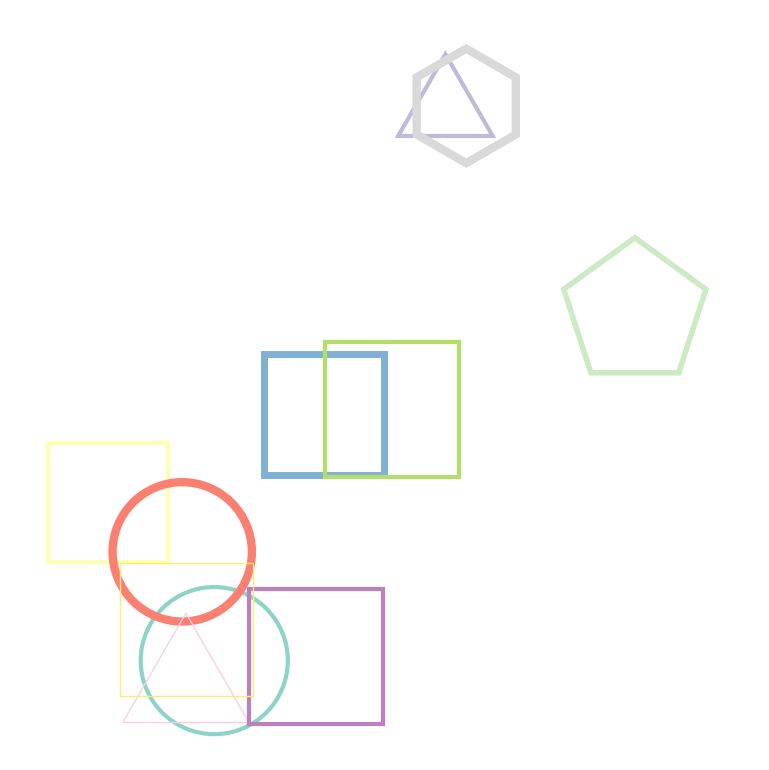[{"shape": "circle", "thickness": 1.5, "radius": 0.48, "center": [0.278, 0.142]}, {"shape": "square", "thickness": 1.5, "radius": 0.39, "center": [0.14, 0.347]}, {"shape": "triangle", "thickness": 1.5, "radius": 0.35, "center": [0.578, 0.859]}, {"shape": "circle", "thickness": 3, "radius": 0.45, "center": [0.237, 0.283]}, {"shape": "square", "thickness": 2.5, "radius": 0.39, "center": [0.421, 0.462]}, {"shape": "square", "thickness": 1.5, "radius": 0.44, "center": [0.509, 0.468]}, {"shape": "triangle", "thickness": 0.5, "radius": 0.47, "center": [0.241, 0.109]}, {"shape": "hexagon", "thickness": 3, "radius": 0.37, "center": [0.606, 0.862]}, {"shape": "square", "thickness": 1.5, "radius": 0.44, "center": [0.411, 0.147]}, {"shape": "pentagon", "thickness": 2, "radius": 0.49, "center": [0.824, 0.594]}, {"shape": "square", "thickness": 0.5, "radius": 0.43, "center": [0.242, 0.183]}]